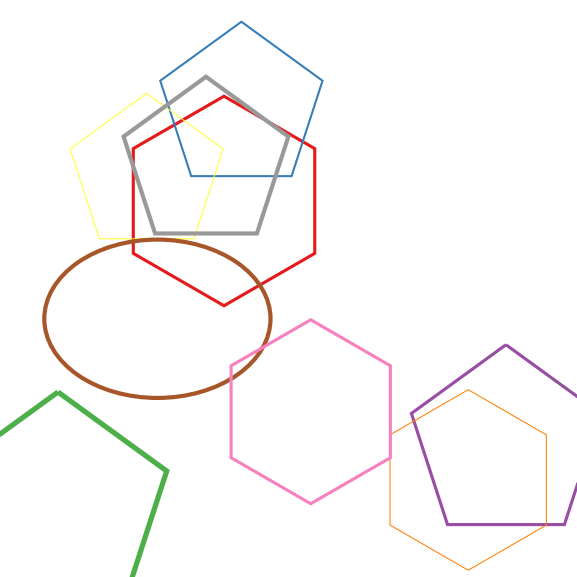[{"shape": "hexagon", "thickness": 1.5, "radius": 0.91, "center": [0.388, 0.651]}, {"shape": "pentagon", "thickness": 1, "radius": 0.74, "center": [0.418, 0.814]}, {"shape": "pentagon", "thickness": 2.5, "radius": 0.99, "center": [0.1, 0.122]}, {"shape": "pentagon", "thickness": 1.5, "radius": 0.86, "center": [0.876, 0.23]}, {"shape": "hexagon", "thickness": 0.5, "radius": 0.78, "center": [0.811, 0.168]}, {"shape": "pentagon", "thickness": 0.5, "radius": 0.7, "center": [0.254, 0.698]}, {"shape": "oval", "thickness": 2, "radius": 0.98, "center": [0.273, 0.447]}, {"shape": "hexagon", "thickness": 1.5, "radius": 0.8, "center": [0.538, 0.286]}, {"shape": "pentagon", "thickness": 2, "radius": 0.75, "center": [0.357, 0.716]}]